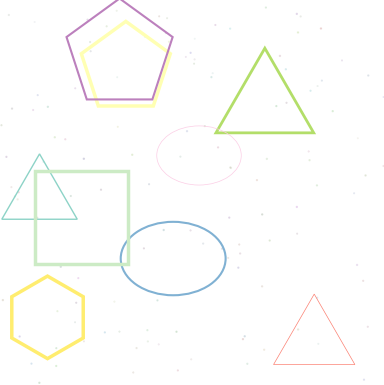[{"shape": "triangle", "thickness": 1, "radius": 0.57, "center": [0.103, 0.487]}, {"shape": "pentagon", "thickness": 2.5, "radius": 0.61, "center": [0.327, 0.823]}, {"shape": "triangle", "thickness": 0.5, "radius": 0.61, "center": [0.816, 0.114]}, {"shape": "oval", "thickness": 1.5, "radius": 0.68, "center": [0.45, 0.328]}, {"shape": "triangle", "thickness": 2, "radius": 0.73, "center": [0.688, 0.728]}, {"shape": "oval", "thickness": 0.5, "radius": 0.55, "center": [0.517, 0.596]}, {"shape": "pentagon", "thickness": 1.5, "radius": 0.72, "center": [0.311, 0.859]}, {"shape": "square", "thickness": 2.5, "radius": 0.6, "center": [0.212, 0.436]}, {"shape": "hexagon", "thickness": 2.5, "radius": 0.54, "center": [0.123, 0.176]}]